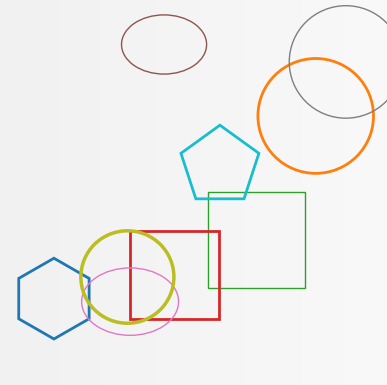[{"shape": "hexagon", "thickness": 2, "radius": 0.52, "center": [0.139, 0.224]}, {"shape": "circle", "thickness": 2, "radius": 0.75, "center": [0.815, 0.699]}, {"shape": "square", "thickness": 1, "radius": 0.63, "center": [0.661, 0.377]}, {"shape": "square", "thickness": 2, "radius": 0.58, "center": [0.45, 0.286]}, {"shape": "oval", "thickness": 1, "radius": 0.55, "center": [0.423, 0.884]}, {"shape": "oval", "thickness": 1, "radius": 0.63, "center": [0.336, 0.217]}, {"shape": "circle", "thickness": 1, "radius": 0.73, "center": [0.892, 0.839]}, {"shape": "circle", "thickness": 2.5, "radius": 0.6, "center": [0.329, 0.28]}, {"shape": "pentagon", "thickness": 2, "radius": 0.53, "center": [0.568, 0.569]}]